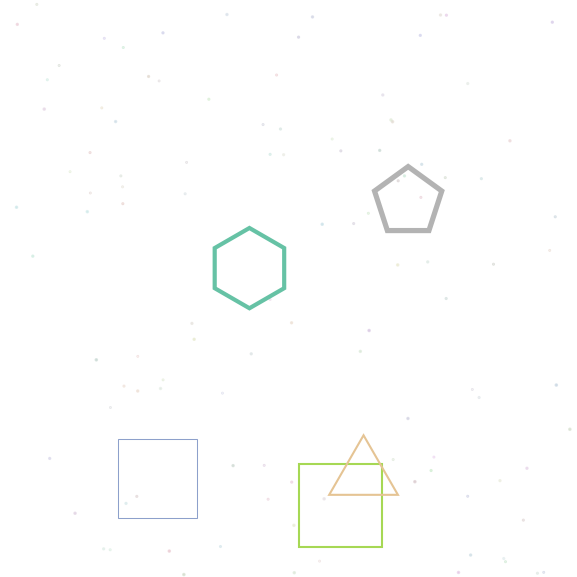[{"shape": "hexagon", "thickness": 2, "radius": 0.35, "center": [0.432, 0.535]}, {"shape": "square", "thickness": 0.5, "radius": 0.34, "center": [0.273, 0.171]}, {"shape": "square", "thickness": 1, "radius": 0.36, "center": [0.59, 0.124]}, {"shape": "triangle", "thickness": 1, "radius": 0.34, "center": [0.63, 0.177]}, {"shape": "pentagon", "thickness": 2.5, "radius": 0.31, "center": [0.707, 0.649]}]